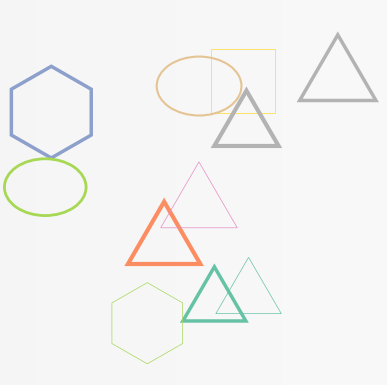[{"shape": "triangle", "thickness": 0.5, "radius": 0.49, "center": [0.641, 0.234]}, {"shape": "triangle", "thickness": 2.5, "radius": 0.47, "center": [0.553, 0.213]}, {"shape": "triangle", "thickness": 3, "radius": 0.54, "center": [0.424, 0.368]}, {"shape": "hexagon", "thickness": 2.5, "radius": 0.6, "center": [0.132, 0.709]}, {"shape": "triangle", "thickness": 0.5, "radius": 0.57, "center": [0.513, 0.465]}, {"shape": "oval", "thickness": 2, "radius": 0.53, "center": [0.117, 0.514]}, {"shape": "hexagon", "thickness": 0.5, "radius": 0.53, "center": [0.38, 0.16]}, {"shape": "square", "thickness": 0.5, "radius": 0.41, "center": [0.628, 0.789]}, {"shape": "oval", "thickness": 1.5, "radius": 0.55, "center": [0.514, 0.777]}, {"shape": "triangle", "thickness": 3, "radius": 0.48, "center": [0.636, 0.669]}, {"shape": "triangle", "thickness": 2.5, "radius": 0.57, "center": [0.872, 0.796]}]